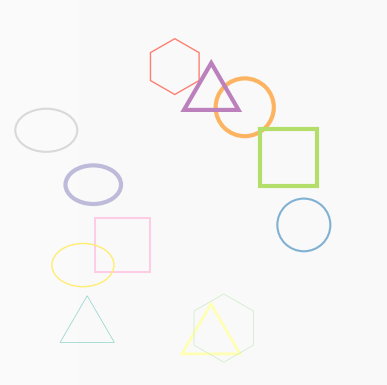[{"shape": "triangle", "thickness": 0.5, "radius": 0.4, "center": [0.225, 0.151]}, {"shape": "triangle", "thickness": 2, "radius": 0.43, "center": [0.544, 0.124]}, {"shape": "oval", "thickness": 3, "radius": 0.36, "center": [0.241, 0.52]}, {"shape": "hexagon", "thickness": 1, "radius": 0.36, "center": [0.451, 0.827]}, {"shape": "circle", "thickness": 1.5, "radius": 0.34, "center": [0.784, 0.416]}, {"shape": "circle", "thickness": 3, "radius": 0.38, "center": [0.632, 0.721]}, {"shape": "square", "thickness": 3, "radius": 0.37, "center": [0.745, 0.59]}, {"shape": "square", "thickness": 1.5, "radius": 0.35, "center": [0.316, 0.363]}, {"shape": "oval", "thickness": 1.5, "radius": 0.4, "center": [0.119, 0.662]}, {"shape": "triangle", "thickness": 3, "radius": 0.41, "center": [0.545, 0.755]}, {"shape": "hexagon", "thickness": 0.5, "radius": 0.44, "center": [0.577, 0.148]}, {"shape": "oval", "thickness": 1, "radius": 0.4, "center": [0.214, 0.312]}]